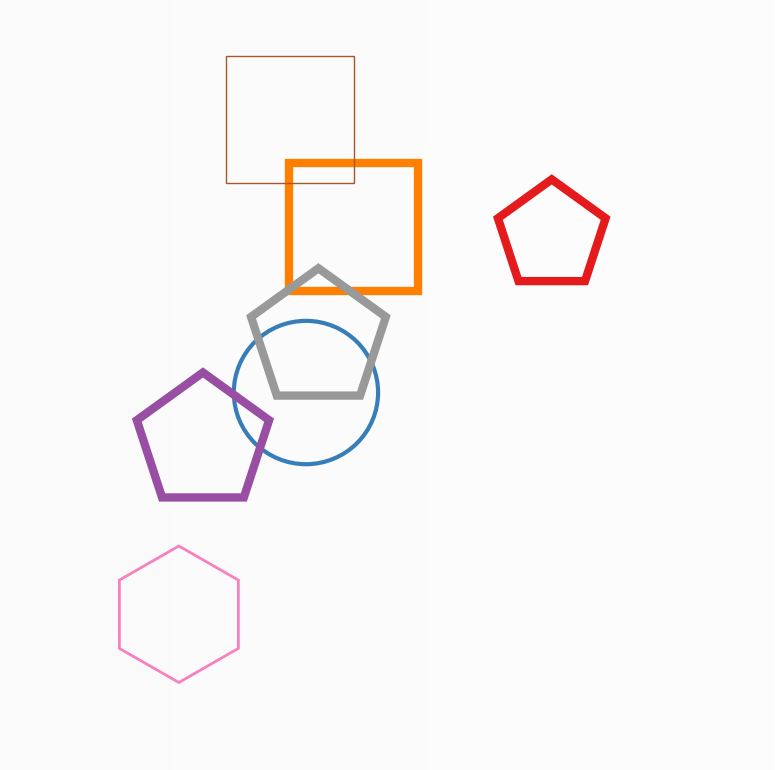[{"shape": "pentagon", "thickness": 3, "radius": 0.37, "center": [0.712, 0.694]}, {"shape": "circle", "thickness": 1.5, "radius": 0.47, "center": [0.395, 0.49]}, {"shape": "pentagon", "thickness": 3, "radius": 0.45, "center": [0.262, 0.427]}, {"shape": "square", "thickness": 3, "radius": 0.42, "center": [0.456, 0.705]}, {"shape": "square", "thickness": 0.5, "radius": 0.41, "center": [0.374, 0.845]}, {"shape": "hexagon", "thickness": 1, "radius": 0.44, "center": [0.231, 0.202]}, {"shape": "pentagon", "thickness": 3, "radius": 0.46, "center": [0.411, 0.56]}]